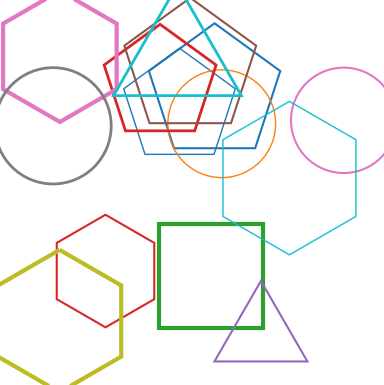[{"shape": "pentagon", "thickness": 1.5, "radius": 0.9, "center": [0.557, 0.76]}, {"shape": "pentagon", "thickness": 1, "radius": 0.76, "center": [0.466, 0.722]}, {"shape": "circle", "thickness": 1, "radius": 0.7, "center": [0.576, 0.679]}, {"shape": "square", "thickness": 3, "radius": 0.68, "center": [0.548, 0.284]}, {"shape": "pentagon", "thickness": 2, "radius": 0.76, "center": [0.416, 0.784]}, {"shape": "hexagon", "thickness": 1.5, "radius": 0.73, "center": [0.274, 0.296]}, {"shape": "triangle", "thickness": 1.5, "radius": 0.7, "center": [0.678, 0.131]}, {"shape": "pentagon", "thickness": 1.5, "radius": 0.9, "center": [0.494, 0.826]}, {"shape": "hexagon", "thickness": 3, "radius": 0.85, "center": [0.156, 0.854]}, {"shape": "circle", "thickness": 1.5, "radius": 0.68, "center": [0.893, 0.687]}, {"shape": "circle", "thickness": 2, "radius": 0.76, "center": [0.138, 0.673]}, {"shape": "hexagon", "thickness": 3, "radius": 0.92, "center": [0.155, 0.166]}, {"shape": "hexagon", "thickness": 1, "radius": 1.0, "center": [0.752, 0.537]}, {"shape": "triangle", "thickness": 2, "radius": 0.96, "center": [0.461, 0.848]}]